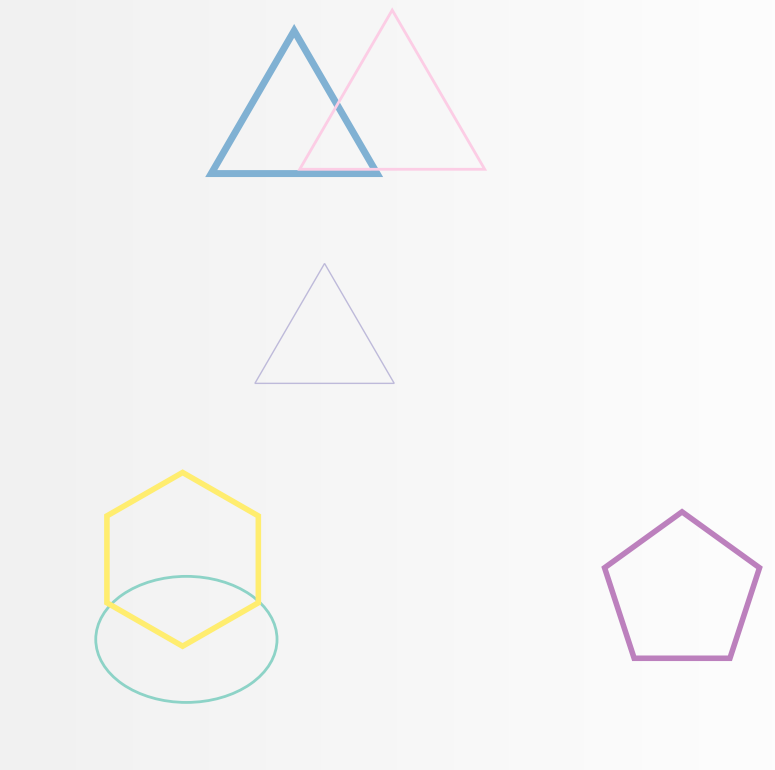[{"shape": "oval", "thickness": 1, "radius": 0.58, "center": [0.241, 0.17]}, {"shape": "triangle", "thickness": 0.5, "radius": 0.52, "center": [0.419, 0.554]}, {"shape": "triangle", "thickness": 2.5, "radius": 0.62, "center": [0.38, 0.836]}, {"shape": "triangle", "thickness": 1, "radius": 0.69, "center": [0.506, 0.849]}, {"shape": "pentagon", "thickness": 2, "radius": 0.53, "center": [0.88, 0.23]}, {"shape": "hexagon", "thickness": 2, "radius": 0.56, "center": [0.236, 0.274]}]